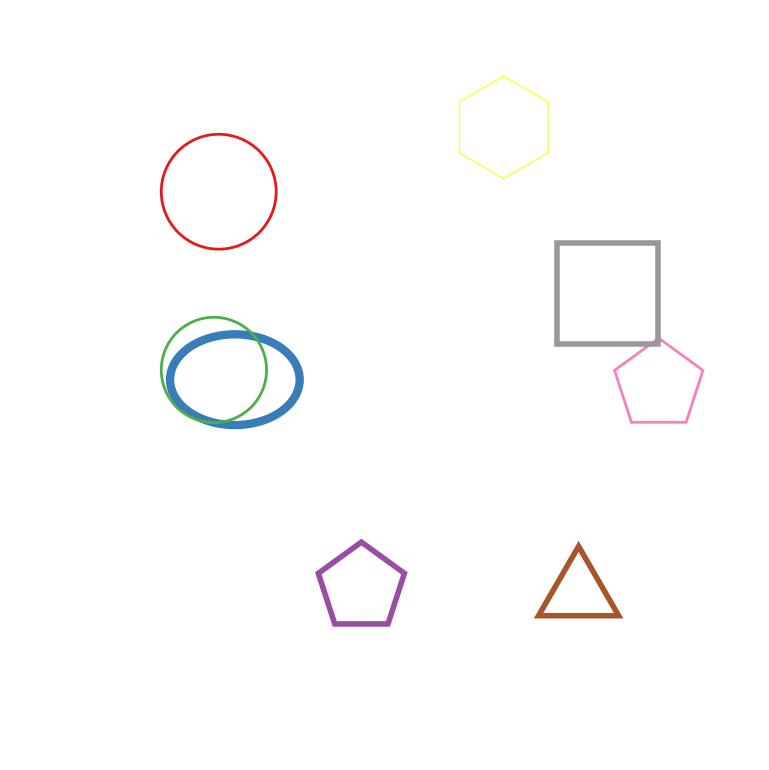[{"shape": "circle", "thickness": 1, "radius": 0.37, "center": [0.284, 0.751]}, {"shape": "oval", "thickness": 3, "radius": 0.42, "center": [0.305, 0.507]}, {"shape": "circle", "thickness": 1, "radius": 0.34, "center": [0.278, 0.52]}, {"shape": "pentagon", "thickness": 2, "radius": 0.29, "center": [0.469, 0.237]}, {"shape": "hexagon", "thickness": 0.5, "radius": 0.33, "center": [0.654, 0.835]}, {"shape": "triangle", "thickness": 2, "radius": 0.3, "center": [0.751, 0.23]}, {"shape": "pentagon", "thickness": 1, "radius": 0.3, "center": [0.856, 0.5]}, {"shape": "square", "thickness": 2, "radius": 0.33, "center": [0.789, 0.619]}]